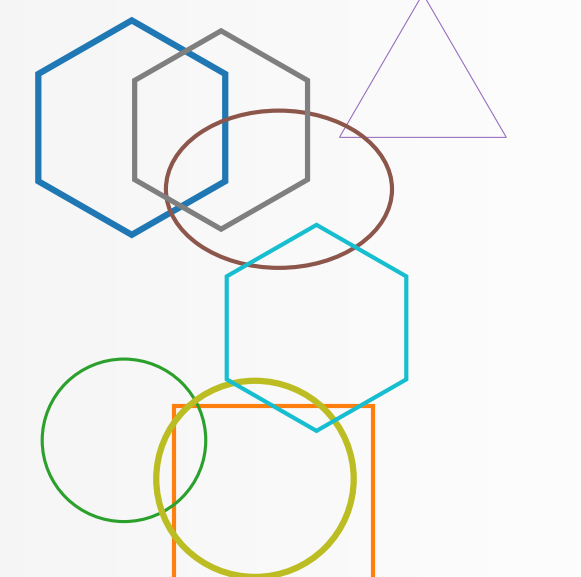[{"shape": "hexagon", "thickness": 3, "radius": 0.93, "center": [0.227, 0.778]}, {"shape": "square", "thickness": 2, "radius": 0.86, "center": [0.471, 0.124]}, {"shape": "circle", "thickness": 1.5, "radius": 0.7, "center": [0.213, 0.237]}, {"shape": "triangle", "thickness": 0.5, "radius": 0.83, "center": [0.728, 0.844]}, {"shape": "oval", "thickness": 2, "radius": 0.97, "center": [0.48, 0.671]}, {"shape": "hexagon", "thickness": 2.5, "radius": 0.86, "center": [0.38, 0.774]}, {"shape": "circle", "thickness": 3, "radius": 0.85, "center": [0.439, 0.17]}, {"shape": "hexagon", "thickness": 2, "radius": 0.89, "center": [0.545, 0.431]}]